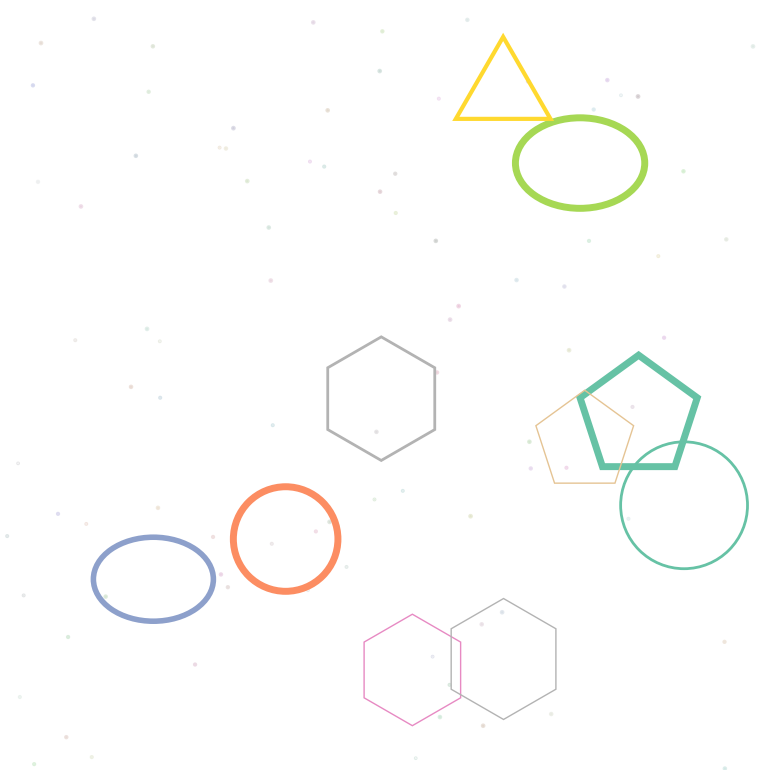[{"shape": "circle", "thickness": 1, "radius": 0.41, "center": [0.888, 0.344]}, {"shape": "pentagon", "thickness": 2.5, "radius": 0.4, "center": [0.829, 0.459]}, {"shape": "circle", "thickness": 2.5, "radius": 0.34, "center": [0.371, 0.3]}, {"shape": "oval", "thickness": 2, "radius": 0.39, "center": [0.199, 0.248]}, {"shape": "hexagon", "thickness": 0.5, "radius": 0.36, "center": [0.536, 0.13]}, {"shape": "oval", "thickness": 2.5, "radius": 0.42, "center": [0.753, 0.788]}, {"shape": "triangle", "thickness": 1.5, "radius": 0.35, "center": [0.653, 0.881]}, {"shape": "pentagon", "thickness": 0.5, "radius": 0.33, "center": [0.759, 0.427]}, {"shape": "hexagon", "thickness": 0.5, "radius": 0.39, "center": [0.654, 0.144]}, {"shape": "hexagon", "thickness": 1, "radius": 0.4, "center": [0.495, 0.482]}]